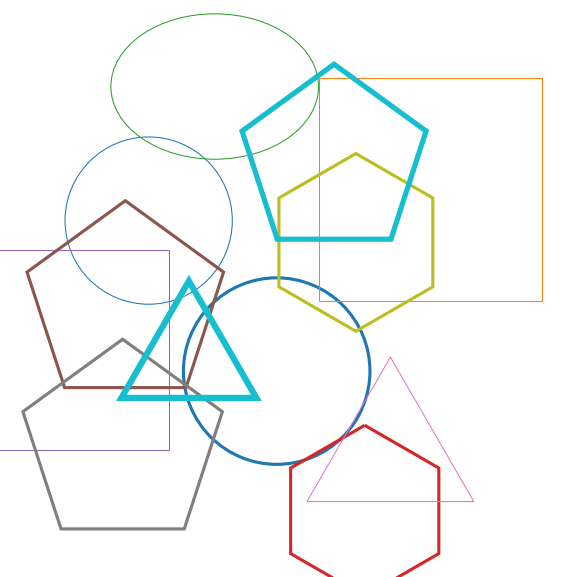[{"shape": "circle", "thickness": 1.5, "radius": 0.81, "center": [0.479, 0.357]}, {"shape": "circle", "thickness": 0.5, "radius": 0.72, "center": [0.257, 0.617]}, {"shape": "square", "thickness": 0.5, "radius": 0.97, "center": [0.746, 0.67]}, {"shape": "oval", "thickness": 0.5, "radius": 0.9, "center": [0.372, 0.849]}, {"shape": "hexagon", "thickness": 1.5, "radius": 0.74, "center": [0.632, 0.115]}, {"shape": "square", "thickness": 0.5, "radius": 0.86, "center": [0.119, 0.393]}, {"shape": "pentagon", "thickness": 1.5, "radius": 0.89, "center": [0.217, 0.473]}, {"shape": "triangle", "thickness": 0.5, "radius": 0.83, "center": [0.676, 0.214]}, {"shape": "pentagon", "thickness": 1.5, "radius": 0.91, "center": [0.212, 0.23]}, {"shape": "hexagon", "thickness": 1.5, "radius": 0.77, "center": [0.616, 0.579]}, {"shape": "pentagon", "thickness": 2.5, "radius": 0.84, "center": [0.578, 0.72]}, {"shape": "triangle", "thickness": 3, "radius": 0.67, "center": [0.327, 0.378]}]